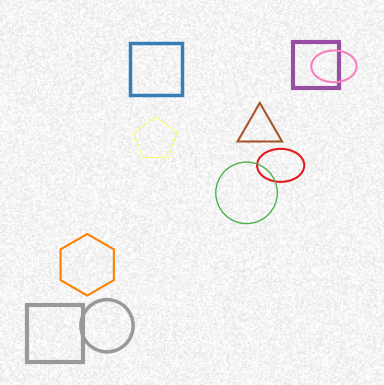[{"shape": "oval", "thickness": 1.5, "radius": 0.31, "center": [0.729, 0.571]}, {"shape": "square", "thickness": 2.5, "radius": 0.34, "center": [0.405, 0.822]}, {"shape": "circle", "thickness": 1, "radius": 0.4, "center": [0.64, 0.499]}, {"shape": "square", "thickness": 3, "radius": 0.3, "center": [0.822, 0.83]}, {"shape": "hexagon", "thickness": 1.5, "radius": 0.4, "center": [0.227, 0.312]}, {"shape": "pentagon", "thickness": 0.5, "radius": 0.29, "center": [0.404, 0.638]}, {"shape": "triangle", "thickness": 1.5, "radius": 0.33, "center": [0.675, 0.666]}, {"shape": "oval", "thickness": 1.5, "radius": 0.29, "center": [0.867, 0.828]}, {"shape": "circle", "thickness": 2.5, "radius": 0.34, "center": [0.278, 0.154]}, {"shape": "square", "thickness": 3, "radius": 0.37, "center": [0.142, 0.134]}]